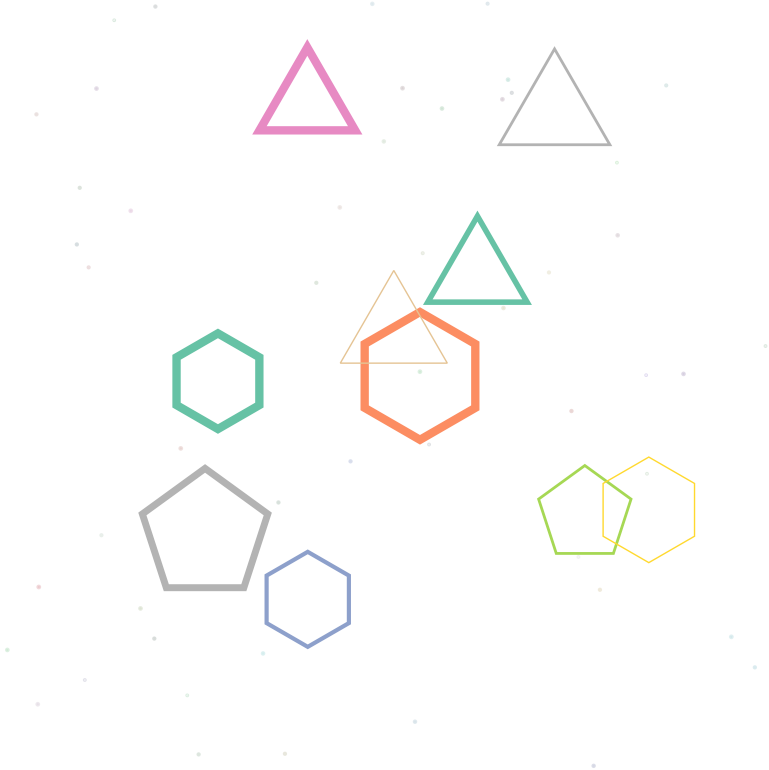[{"shape": "triangle", "thickness": 2, "radius": 0.37, "center": [0.62, 0.645]}, {"shape": "hexagon", "thickness": 3, "radius": 0.31, "center": [0.283, 0.505]}, {"shape": "hexagon", "thickness": 3, "radius": 0.41, "center": [0.545, 0.512]}, {"shape": "hexagon", "thickness": 1.5, "radius": 0.31, "center": [0.4, 0.222]}, {"shape": "triangle", "thickness": 3, "radius": 0.36, "center": [0.399, 0.867]}, {"shape": "pentagon", "thickness": 1, "radius": 0.32, "center": [0.76, 0.332]}, {"shape": "hexagon", "thickness": 0.5, "radius": 0.34, "center": [0.843, 0.338]}, {"shape": "triangle", "thickness": 0.5, "radius": 0.4, "center": [0.511, 0.568]}, {"shape": "pentagon", "thickness": 2.5, "radius": 0.43, "center": [0.266, 0.306]}, {"shape": "triangle", "thickness": 1, "radius": 0.41, "center": [0.72, 0.854]}]